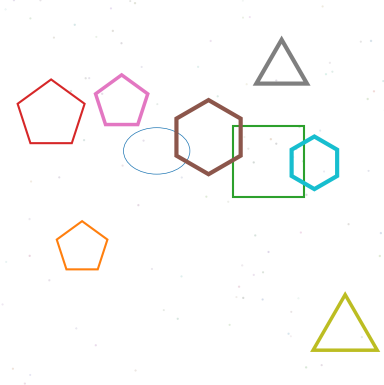[{"shape": "oval", "thickness": 0.5, "radius": 0.43, "center": [0.407, 0.608]}, {"shape": "pentagon", "thickness": 1.5, "radius": 0.35, "center": [0.213, 0.356]}, {"shape": "square", "thickness": 1.5, "radius": 0.46, "center": [0.698, 0.581]}, {"shape": "pentagon", "thickness": 1.5, "radius": 0.46, "center": [0.133, 0.702]}, {"shape": "hexagon", "thickness": 3, "radius": 0.48, "center": [0.542, 0.644]}, {"shape": "pentagon", "thickness": 2.5, "radius": 0.36, "center": [0.316, 0.734]}, {"shape": "triangle", "thickness": 3, "radius": 0.38, "center": [0.732, 0.821]}, {"shape": "triangle", "thickness": 2.5, "radius": 0.48, "center": [0.897, 0.138]}, {"shape": "hexagon", "thickness": 3, "radius": 0.34, "center": [0.817, 0.577]}]